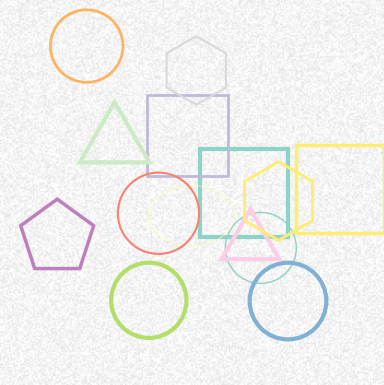[{"shape": "square", "thickness": 3, "radius": 0.57, "center": [0.634, 0.499]}, {"shape": "circle", "thickness": 1, "radius": 0.46, "center": [0.677, 0.356]}, {"shape": "oval", "thickness": 0.5, "radius": 0.56, "center": [0.496, 0.44]}, {"shape": "square", "thickness": 2, "radius": 0.52, "center": [0.487, 0.648]}, {"shape": "circle", "thickness": 1.5, "radius": 0.53, "center": [0.412, 0.446]}, {"shape": "circle", "thickness": 3, "radius": 0.5, "center": [0.748, 0.218]}, {"shape": "circle", "thickness": 2, "radius": 0.47, "center": [0.225, 0.88]}, {"shape": "circle", "thickness": 3, "radius": 0.49, "center": [0.387, 0.22]}, {"shape": "triangle", "thickness": 3, "radius": 0.43, "center": [0.65, 0.37]}, {"shape": "hexagon", "thickness": 1.5, "radius": 0.44, "center": [0.51, 0.817]}, {"shape": "pentagon", "thickness": 2.5, "radius": 0.5, "center": [0.149, 0.383]}, {"shape": "triangle", "thickness": 3, "radius": 0.52, "center": [0.298, 0.63]}, {"shape": "hexagon", "thickness": 2, "radius": 0.51, "center": [0.724, 0.478]}, {"shape": "square", "thickness": 2.5, "radius": 0.57, "center": [0.883, 0.509]}]